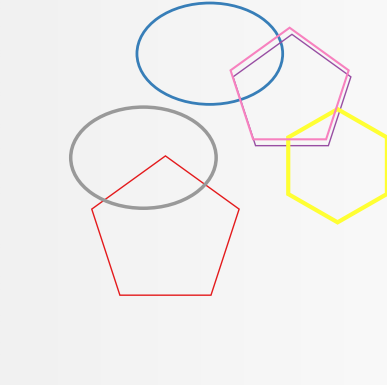[{"shape": "pentagon", "thickness": 1, "radius": 1.0, "center": [0.427, 0.395]}, {"shape": "oval", "thickness": 2, "radius": 0.94, "center": [0.541, 0.861]}, {"shape": "pentagon", "thickness": 1, "radius": 0.8, "center": [0.753, 0.751]}, {"shape": "hexagon", "thickness": 3, "radius": 0.74, "center": [0.871, 0.57]}, {"shape": "pentagon", "thickness": 1.5, "radius": 0.8, "center": [0.747, 0.768]}, {"shape": "oval", "thickness": 2.5, "radius": 0.94, "center": [0.37, 0.59]}]